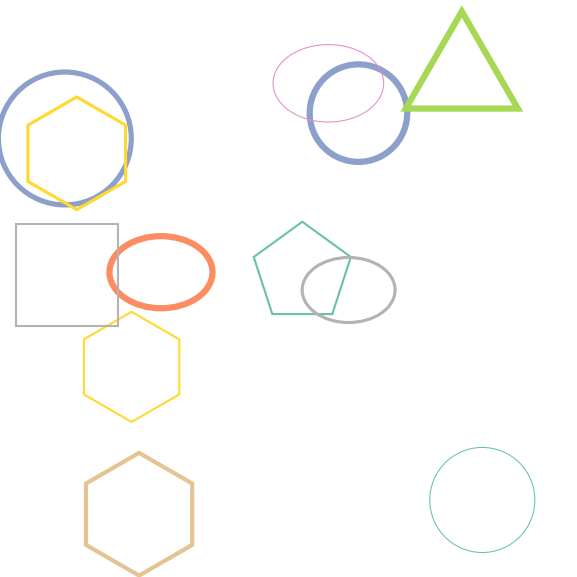[{"shape": "pentagon", "thickness": 1, "radius": 0.44, "center": [0.523, 0.527]}, {"shape": "circle", "thickness": 0.5, "radius": 0.45, "center": [0.835, 0.133]}, {"shape": "oval", "thickness": 3, "radius": 0.45, "center": [0.279, 0.528]}, {"shape": "circle", "thickness": 2.5, "radius": 0.58, "center": [0.112, 0.759]}, {"shape": "circle", "thickness": 3, "radius": 0.42, "center": [0.621, 0.803]}, {"shape": "oval", "thickness": 0.5, "radius": 0.48, "center": [0.569, 0.855]}, {"shape": "triangle", "thickness": 3, "radius": 0.56, "center": [0.8, 0.867]}, {"shape": "hexagon", "thickness": 1.5, "radius": 0.49, "center": [0.133, 0.734]}, {"shape": "hexagon", "thickness": 1, "radius": 0.48, "center": [0.228, 0.364]}, {"shape": "hexagon", "thickness": 2, "radius": 0.53, "center": [0.241, 0.109]}, {"shape": "square", "thickness": 1, "radius": 0.44, "center": [0.116, 0.523]}, {"shape": "oval", "thickness": 1.5, "radius": 0.4, "center": [0.604, 0.497]}]